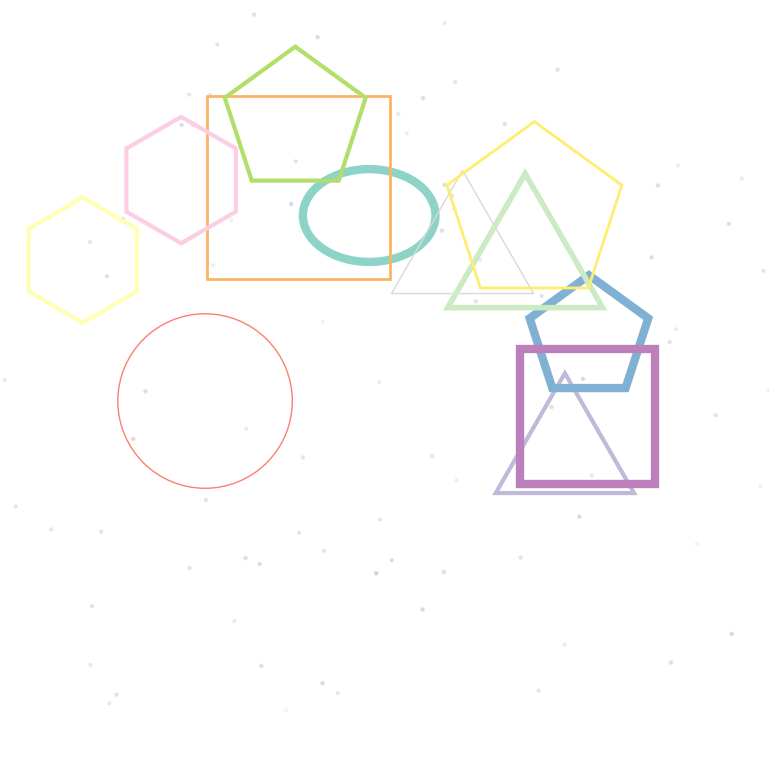[{"shape": "oval", "thickness": 3, "radius": 0.43, "center": [0.479, 0.72]}, {"shape": "hexagon", "thickness": 1.5, "radius": 0.41, "center": [0.107, 0.662]}, {"shape": "triangle", "thickness": 1.5, "radius": 0.52, "center": [0.734, 0.412]}, {"shape": "circle", "thickness": 0.5, "radius": 0.57, "center": [0.266, 0.479]}, {"shape": "pentagon", "thickness": 3, "radius": 0.4, "center": [0.765, 0.562]}, {"shape": "square", "thickness": 1, "radius": 0.59, "center": [0.387, 0.757]}, {"shape": "pentagon", "thickness": 1.5, "radius": 0.48, "center": [0.383, 0.843]}, {"shape": "hexagon", "thickness": 1.5, "radius": 0.41, "center": [0.235, 0.766]}, {"shape": "triangle", "thickness": 0.5, "radius": 0.53, "center": [0.601, 0.672]}, {"shape": "square", "thickness": 3, "radius": 0.44, "center": [0.763, 0.459]}, {"shape": "triangle", "thickness": 2, "radius": 0.58, "center": [0.682, 0.658]}, {"shape": "pentagon", "thickness": 1, "radius": 0.6, "center": [0.694, 0.723]}]